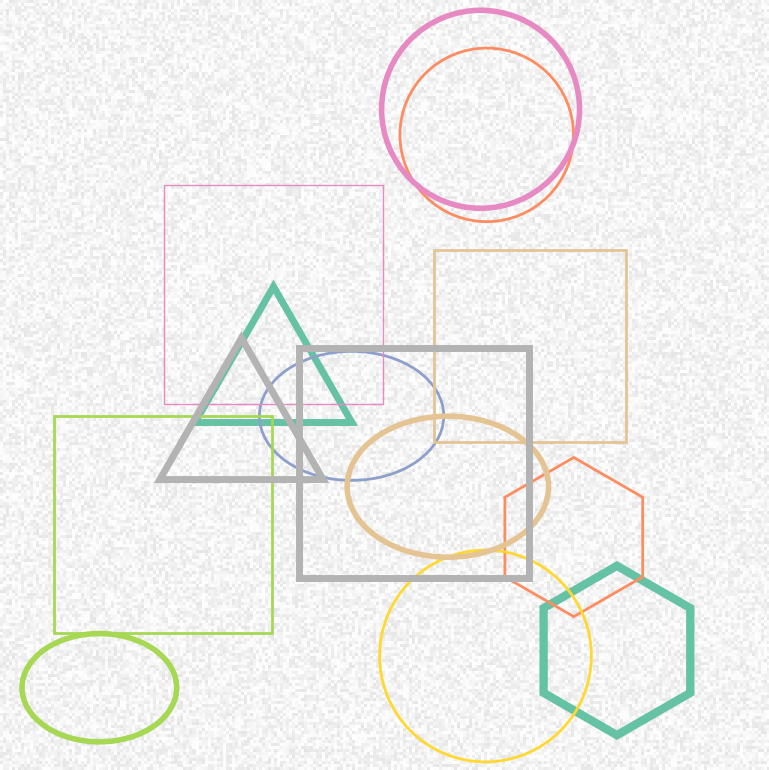[{"shape": "triangle", "thickness": 2.5, "radius": 0.59, "center": [0.355, 0.51]}, {"shape": "hexagon", "thickness": 3, "radius": 0.55, "center": [0.801, 0.155]}, {"shape": "circle", "thickness": 1, "radius": 0.56, "center": [0.632, 0.825]}, {"shape": "hexagon", "thickness": 1, "radius": 0.52, "center": [0.745, 0.303]}, {"shape": "oval", "thickness": 1, "radius": 0.6, "center": [0.457, 0.46]}, {"shape": "square", "thickness": 0.5, "radius": 0.71, "center": [0.355, 0.618]}, {"shape": "circle", "thickness": 2, "radius": 0.64, "center": [0.624, 0.858]}, {"shape": "oval", "thickness": 2, "radius": 0.5, "center": [0.129, 0.107]}, {"shape": "square", "thickness": 1, "radius": 0.71, "center": [0.211, 0.319]}, {"shape": "circle", "thickness": 1, "radius": 0.69, "center": [0.63, 0.148]}, {"shape": "square", "thickness": 1, "radius": 0.62, "center": [0.688, 0.55]}, {"shape": "oval", "thickness": 2, "radius": 0.65, "center": [0.582, 0.368]}, {"shape": "square", "thickness": 2.5, "radius": 0.75, "center": [0.537, 0.399]}, {"shape": "triangle", "thickness": 2.5, "radius": 0.61, "center": [0.314, 0.438]}]